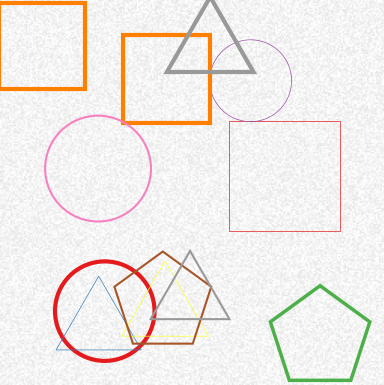[{"shape": "square", "thickness": 0.5, "radius": 0.72, "center": [0.739, 0.542]}, {"shape": "circle", "thickness": 3, "radius": 0.65, "center": [0.272, 0.192]}, {"shape": "triangle", "thickness": 0.5, "radius": 0.64, "center": [0.256, 0.155]}, {"shape": "pentagon", "thickness": 2.5, "radius": 0.68, "center": [0.831, 0.122]}, {"shape": "circle", "thickness": 0.5, "radius": 0.53, "center": [0.651, 0.79]}, {"shape": "square", "thickness": 3, "radius": 0.56, "center": [0.11, 0.88]}, {"shape": "square", "thickness": 3, "radius": 0.57, "center": [0.433, 0.794]}, {"shape": "triangle", "thickness": 0.5, "radius": 0.65, "center": [0.429, 0.192]}, {"shape": "pentagon", "thickness": 1.5, "radius": 0.66, "center": [0.423, 0.214]}, {"shape": "circle", "thickness": 1.5, "radius": 0.69, "center": [0.255, 0.562]}, {"shape": "triangle", "thickness": 1.5, "radius": 0.59, "center": [0.494, 0.23]}, {"shape": "triangle", "thickness": 3, "radius": 0.65, "center": [0.546, 0.878]}]